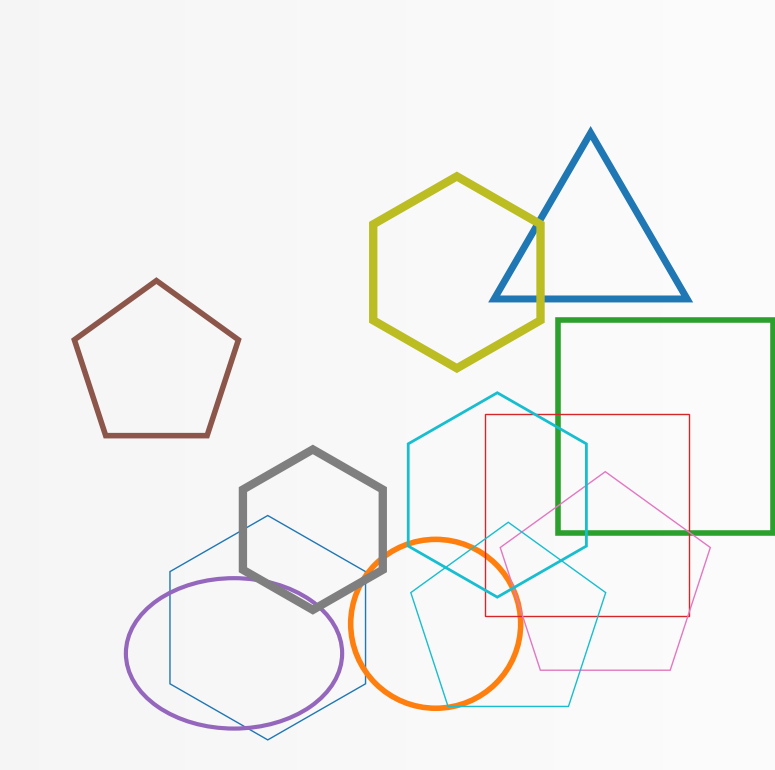[{"shape": "triangle", "thickness": 2.5, "radius": 0.72, "center": [0.762, 0.684]}, {"shape": "hexagon", "thickness": 0.5, "radius": 0.73, "center": [0.345, 0.185]}, {"shape": "circle", "thickness": 2, "radius": 0.55, "center": [0.562, 0.19]}, {"shape": "square", "thickness": 2, "radius": 0.69, "center": [0.859, 0.446]}, {"shape": "square", "thickness": 0.5, "radius": 0.66, "center": [0.758, 0.331]}, {"shape": "oval", "thickness": 1.5, "radius": 0.7, "center": [0.302, 0.151]}, {"shape": "pentagon", "thickness": 2, "radius": 0.56, "center": [0.202, 0.524]}, {"shape": "pentagon", "thickness": 0.5, "radius": 0.71, "center": [0.781, 0.245]}, {"shape": "hexagon", "thickness": 3, "radius": 0.52, "center": [0.404, 0.312]}, {"shape": "hexagon", "thickness": 3, "radius": 0.62, "center": [0.59, 0.646]}, {"shape": "pentagon", "thickness": 0.5, "radius": 0.66, "center": [0.656, 0.19]}, {"shape": "hexagon", "thickness": 1, "radius": 0.66, "center": [0.642, 0.357]}]